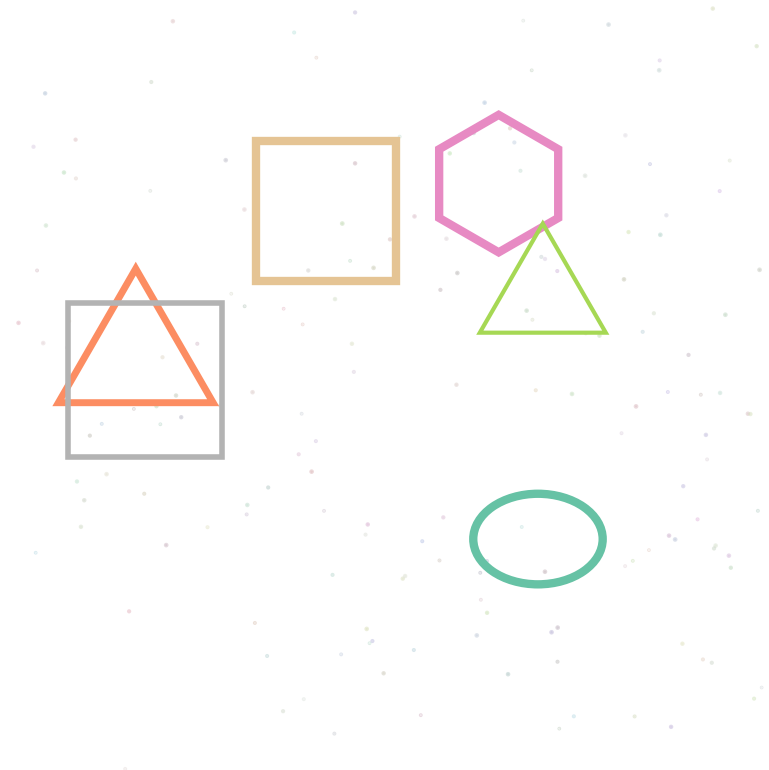[{"shape": "oval", "thickness": 3, "radius": 0.42, "center": [0.699, 0.3]}, {"shape": "triangle", "thickness": 2.5, "radius": 0.58, "center": [0.176, 0.535]}, {"shape": "hexagon", "thickness": 3, "radius": 0.45, "center": [0.648, 0.762]}, {"shape": "triangle", "thickness": 1.5, "radius": 0.47, "center": [0.705, 0.615]}, {"shape": "square", "thickness": 3, "radius": 0.45, "center": [0.424, 0.726]}, {"shape": "square", "thickness": 2, "radius": 0.5, "center": [0.189, 0.506]}]